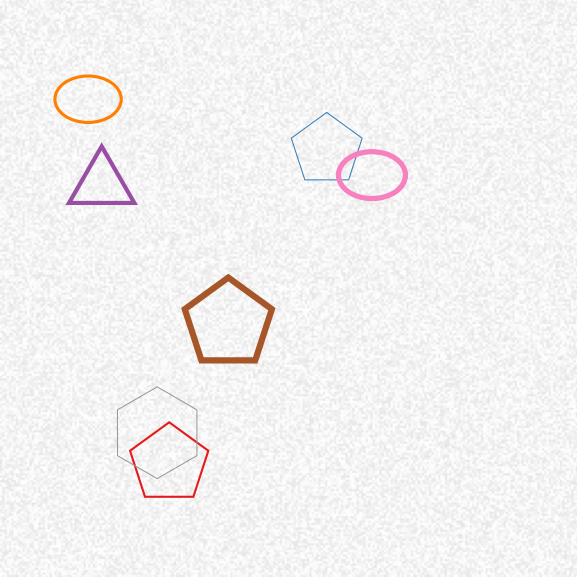[{"shape": "pentagon", "thickness": 1, "radius": 0.36, "center": [0.293, 0.197]}, {"shape": "pentagon", "thickness": 0.5, "radius": 0.32, "center": [0.566, 0.74]}, {"shape": "triangle", "thickness": 2, "radius": 0.33, "center": [0.176, 0.68]}, {"shape": "oval", "thickness": 1.5, "radius": 0.29, "center": [0.153, 0.827]}, {"shape": "pentagon", "thickness": 3, "radius": 0.4, "center": [0.395, 0.439]}, {"shape": "oval", "thickness": 2.5, "radius": 0.29, "center": [0.644, 0.696]}, {"shape": "hexagon", "thickness": 0.5, "radius": 0.4, "center": [0.272, 0.25]}]